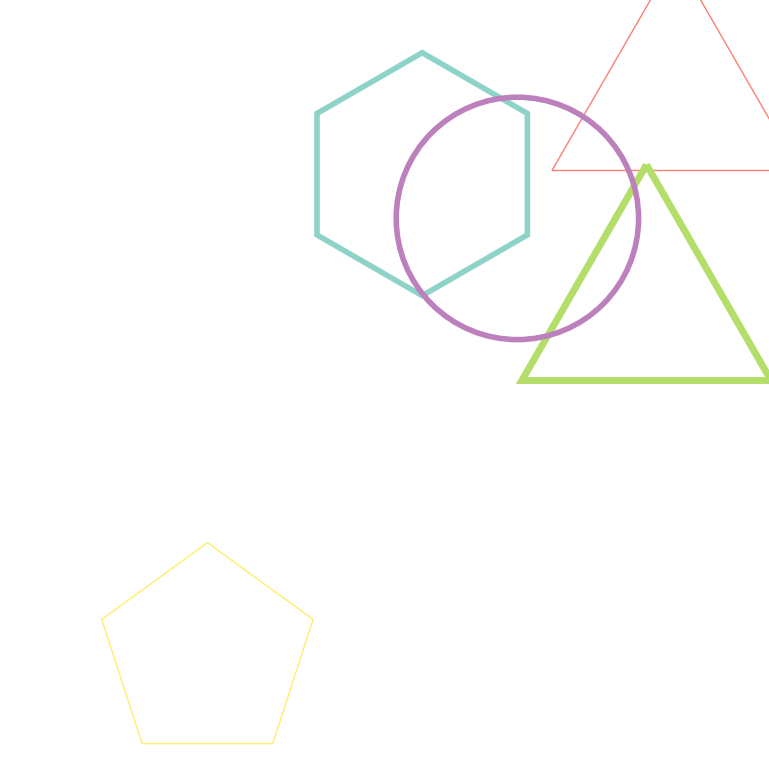[{"shape": "hexagon", "thickness": 2, "radius": 0.79, "center": [0.548, 0.774]}, {"shape": "triangle", "thickness": 0.5, "radius": 0.93, "center": [0.877, 0.871]}, {"shape": "triangle", "thickness": 2.5, "radius": 0.93, "center": [0.84, 0.599]}, {"shape": "circle", "thickness": 2, "radius": 0.79, "center": [0.672, 0.716]}, {"shape": "pentagon", "thickness": 0.5, "radius": 0.72, "center": [0.269, 0.151]}]